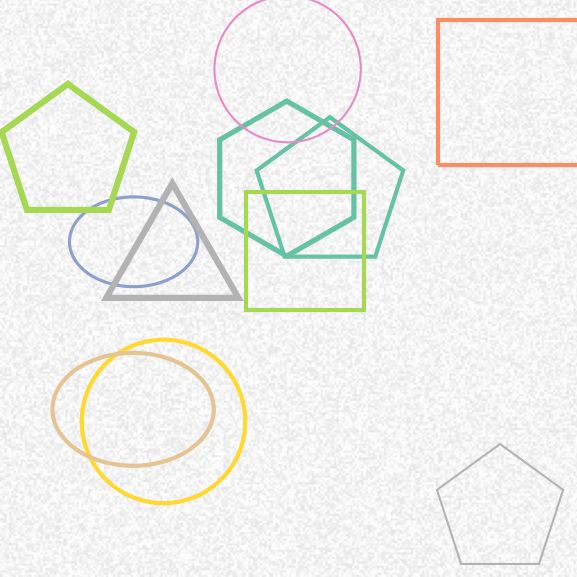[{"shape": "hexagon", "thickness": 2.5, "radius": 0.67, "center": [0.497, 0.69]}, {"shape": "pentagon", "thickness": 2, "radius": 0.67, "center": [0.571, 0.663]}, {"shape": "square", "thickness": 2, "radius": 0.63, "center": [0.885, 0.839]}, {"shape": "oval", "thickness": 1.5, "radius": 0.56, "center": [0.231, 0.58]}, {"shape": "circle", "thickness": 1, "radius": 0.63, "center": [0.498, 0.879]}, {"shape": "square", "thickness": 2, "radius": 0.51, "center": [0.528, 0.565]}, {"shape": "pentagon", "thickness": 3, "radius": 0.6, "center": [0.118, 0.733]}, {"shape": "circle", "thickness": 2, "radius": 0.71, "center": [0.283, 0.269]}, {"shape": "oval", "thickness": 2, "radius": 0.7, "center": [0.231, 0.29]}, {"shape": "triangle", "thickness": 3, "radius": 0.66, "center": [0.298, 0.549]}, {"shape": "pentagon", "thickness": 1, "radius": 0.57, "center": [0.866, 0.115]}]